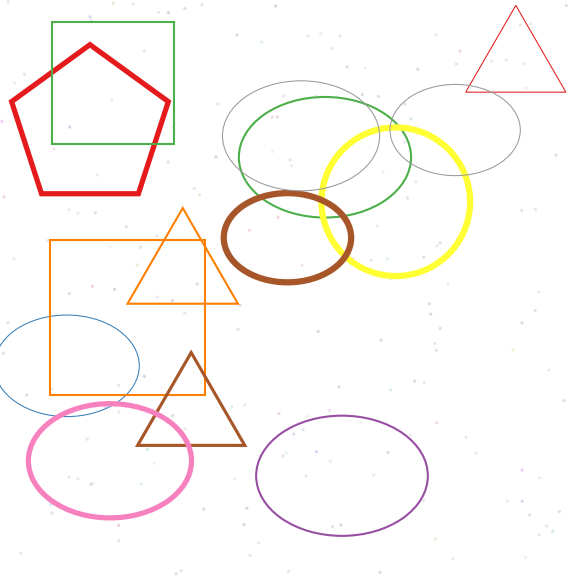[{"shape": "triangle", "thickness": 0.5, "radius": 0.5, "center": [0.893, 0.89]}, {"shape": "pentagon", "thickness": 2.5, "radius": 0.71, "center": [0.156, 0.779]}, {"shape": "oval", "thickness": 0.5, "radius": 0.63, "center": [0.116, 0.366]}, {"shape": "oval", "thickness": 1, "radius": 0.75, "center": [0.563, 0.727]}, {"shape": "square", "thickness": 1, "radius": 0.53, "center": [0.195, 0.856]}, {"shape": "oval", "thickness": 1, "radius": 0.74, "center": [0.592, 0.175]}, {"shape": "triangle", "thickness": 1, "radius": 0.55, "center": [0.316, 0.528]}, {"shape": "square", "thickness": 1, "radius": 0.67, "center": [0.221, 0.449]}, {"shape": "circle", "thickness": 3, "radius": 0.64, "center": [0.685, 0.65]}, {"shape": "oval", "thickness": 3, "radius": 0.55, "center": [0.498, 0.587]}, {"shape": "triangle", "thickness": 1.5, "radius": 0.54, "center": [0.331, 0.281]}, {"shape": "oval", "thickness": 2.5, "radius": 0.71, "center": [0.19, 0.201]}, {"shape": "oval", "thickness": 0.5, "radius": 0.56, "center": [0.788, 0.774]}, {"shape": "oval", "thickness": 0.5, "radius": 0.68, "center": [0.521, 0.764]}]